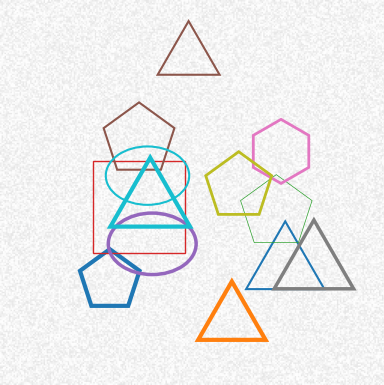[{"shape": "triangle", "thickness": 1.5, "radius": 0.59, "center": [0.741, 0.308]}, {"shape": "pentagon", "thickness": 3, "radius": 0.41, "center": [0.285, 0.271]}, {"shape": "triangle", "thickness": 3, "radius": 0.51, "center": [0.602, 0.168]}, {"shape": "pentagon", "thickness": 0.5, "radius": 0.49, "center": [0.718, 0.449]}, {"shape": "square", "thickness": 1, "radius": 0.6, "center": [0.361, 0.461]}, {"shape": "oval", "thickness": 2.5, "radius": 0.57, "center": [0.395, 0.367]}, {"shape": "pentagon", "thickness": 1.5, "radius": 0.48, "center": [0.361, 0.637]}, {"shape": "triangle", "thickness": 1.5, "radius": 0.46, "center": [0.49, 0.852]}, {"shape": "hexagon", "thickness": 2, "radius": 0.42, "center": [0.73, 0.607]}, {"shape": "triangle", "thickness": 2.5, "radius": 0.6, "center": [0.815, 0.309]}, {"shape": "pentagon", "thickness": 2, "radius": 0.45, "center": [0.62, 0.516]}, {"shape": "triangle", "thickness": 3, "radius": 0.6, "center": [0.39, 0.471]}, {"shape": "oval", "thickness": 1.5, "radius": 0.54, "center": [0.383, 0.544]}]